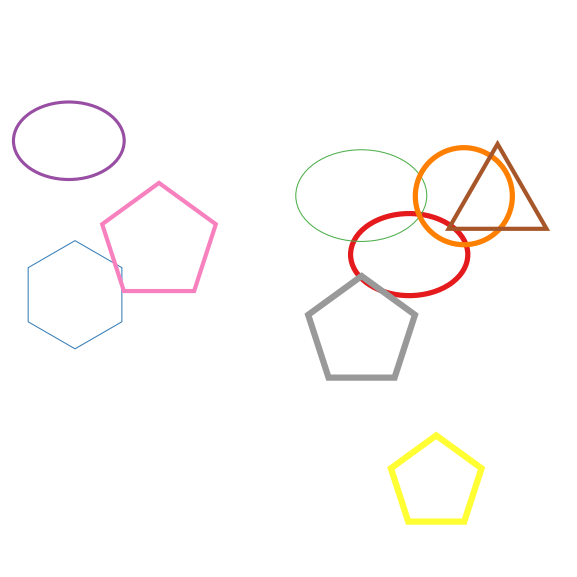[{"shape": "oval", "thickness": 2.5, "radius": 0.51, "center": [0.709, 0.558]}, {"shape": "hexagon", "thickness": 0.5, "radius": 0.47, "center": [0.13, 0.489]}, {"shape": "oval", "thickness": 0.5, "radius": 0.57, "center": [0.626, 0.66]}, {"shape": "oval", "thickness": 1.5, "radius": 0.48, "center": [0.119, 0.755]}, {"shape": "circle", "thickness": 2.5, "radius": 0.42, "center": [0.803, 0.659]}, {"shape": "pentagon", "thickness": 3, "radius": 0.41, "center": [0.755, 0.163]}, {"shape": "triangle", "thickness": 2, "radius": 0.49, "center": [0.862, 0.652]}, {"shape": "pentagon", "thickness": 2, "radius": 0.52, "center": [0.275, 0.579]}, {"shape": "pentagon", "thickness": 3, "radius": 0.49, "center": [0.626, 0.424]}]